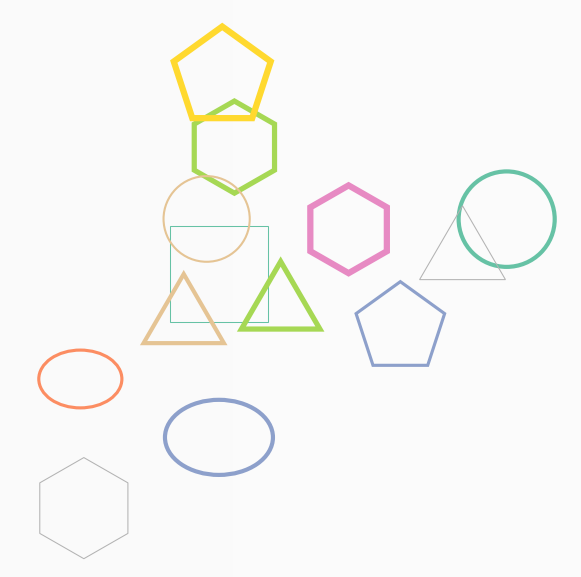[{"shape": "circle", "thickness": 2, "radius": 0.41, "center": [0.872, 0.62]}, {"shape": "square", "thickness": 0.5, "radius": 0.42, "center": [0.377, 0.525]}, {"shape": "oval", "thickness": 1.5, "radius": 0.36, "center": [0.138, 0.343]}, {"shape": "oval", "thickness": 2, "radius": 0.46, "center": [0.377, 0.242]}, {"shape": "pentagon", "thickness": 1.5, "radius": 0.4, "center": [0.689, 0.431]}, {"shape": "hexagon", "thickness": 3, "radius": 0.38, "center": [0.6, 0.602]}, {"shape": "hexagon", "thickness": 2.5, "radius": 0.4, "center": [0.403, 0.744]}, {"shape": "triangle", "thickness": 2.5, "radius": 0.39, "center": [0.483, 0.468]}, {"shape": "pentagon", "thickness": 3, "radius": 0.44, "center": [0.382, 0.866]}, {"shape": "circle", "thickness": 1, "radius": 0.37, "center": [0.356, 0.62]}, {"shape": "triangle", "thickness": 2, "radius": 0.4, "center": [0.316, 0.445]}, {"shape": "hexagon", "thickness": 0.5, "radius": 0.44, "center": [0.144, 0.119]}, {"shape": "triangle", "thickness": 0.5, "radius": 0.43, "center": [0.796, 0.558]}]